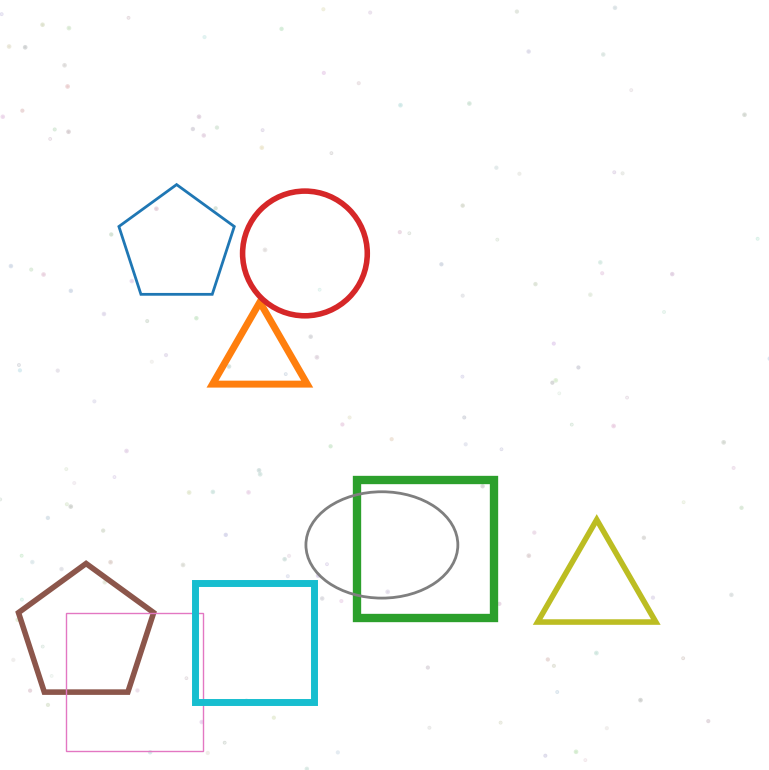[{"shape": "pentagon", "thickness": 1, "radius": 0.39, "center": [0.229, 0.681]}, {"shape": "triangle", "thickness": 2.5, "radius": 0.35, "center": [0.337, 0.537]}, {"shape": "square", "thickness": 3, "radius": 0.45, "center": [0.553, 0.287]}, {"shape": "circle", "thickness": 2, "radius": 0.4, "center": [0.396, 0.671]}, {"shape": "pentagon", "thickness": 2, "radius": 0.46, "center": [0.112, 0.176]}, {"shape": "square", "thickness": 0.5, "radius": 0.45, "center": [0.174, 0.114]}, {"shape": "oval", "thickness": 1, "radius": 0.49, "center": [0.496, 0.292]}, {"shape": "triangle", "thickness": 2, "radius": 0.44, "center": [0.775, 0.236]}, {"shape": "square", "thickness": 2.5, "radius": 0.39, "center": [0.33, 0.165]}]